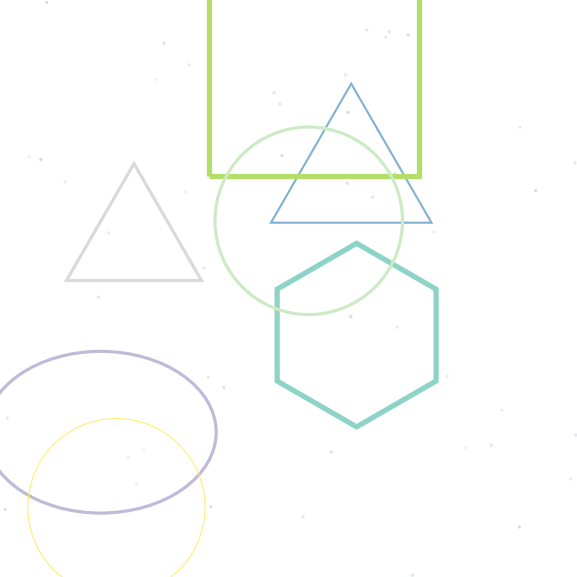[{"shape": "hexagon", "thickness": 2.5, "radius": 0.79, "center": [0.618, 0.419]}, {"shape": "oval", "thickness": 1.5, "radius": 1.0, "center": [0.174, 0.251]}, {"shape": "triangle", "thickness": 1, "radius": 0.8, "center": [0.608, 0.694]}, {"shape": "square", "thickness": 2.5, "radius": 0.91, "center": [0.544, 0.876]}, {"shape": "triangle", "thickness": 1.5, "radius": 0.68, "center": [0.232, 0.581]}, {"shape": "circle", "thickness": 1.5, "radius": 0.81, "center": [0.535, 0.617]}, {"shape": "circle", "thickness": 0.5, "radius": 0.77, "center": [0.202, 0.121]}]